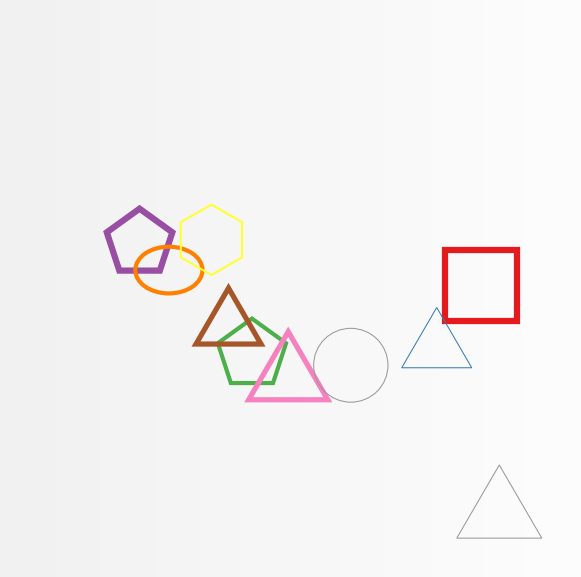[{"shape": "square", "thickness": 3, "radius": 0.31, "center": [0.828, 0.504]}, {"shape": "triangle", "thickness": 0.5, "radius": 0.35, "center": [0.751, 0.397]}, {"shape": "pentagon", "thickness": 2, "radius": 0.31, "center": [0.433, 0.386]}, {"shape": "pentagon", "thickness": 3, "radius": 0.3, "center": [0.24, 0.579]}, {"shape": "oval", "thickness": 2, "radius": 0.29, "center": [0.291, 0.531]}, {"shape": "hexagon", "thickness": 1, "radius": 0.3, "center": [0.364, 0.584]}, {"shape": "triangle", "thickness": 2.5, "radius": 0.32, "center": [0.393, 0.436]}, {"shape": "triangle", "thickness": 2.5, "radius": 0.39, "center": [0.496, 0.346]}, {"shape": "circle", "thickness": 0.5, "radius": 0.32, "center": [0.604, 0.367]}, {"shape": "triangle", "thickness": 0.5, "radius": 0.42, "center": [0.859, 0.11]}]